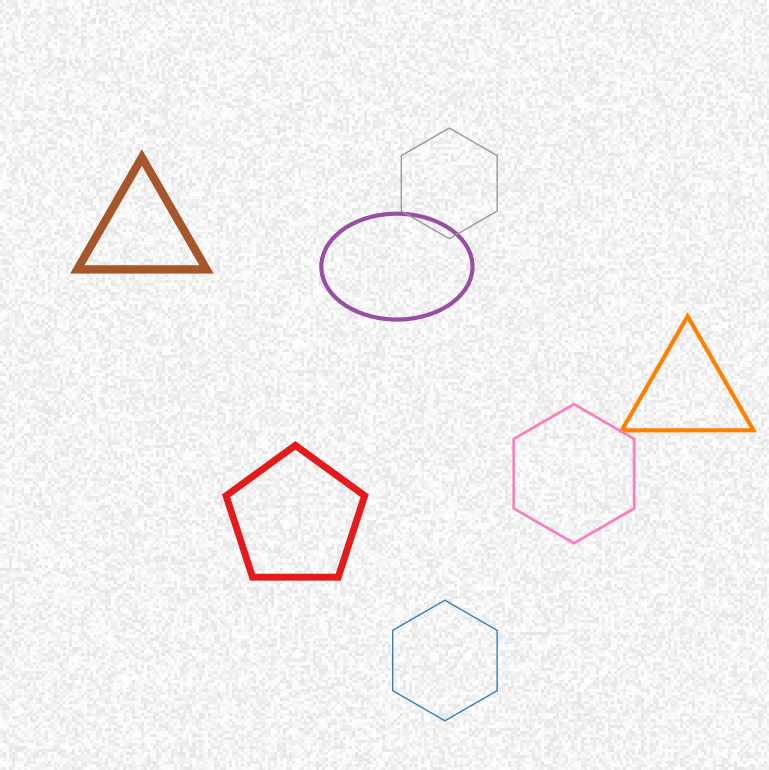[{"shape": "pentagon", "thickness": 2.5, "radius": 0.47, "center": [0.384, 0.327]}, {"shape": "hexagon", "thickness": 0.5, "radius": 0.39, "center": [0.578, 0.142]}, {"shape": "oval", "thickness": 1.5, "radius": 0.49, "center": [0.515, 0.654]}, {"shape": "triangle", "thickness": 1.5, "radius": 0.49, "center": [0.893, 0.491]}, {"shape": "triangle", "thickness": 3, "radius": 0.48, "center": [0.184, 0.699]}, {"shape": "hexagon", "thickness": 1, "radius": 0.45, "center": [0.745, 0.385]}, {"shape": "hexagon", "thickness": 0.5, "radius": 0.36, "center": [0.583, 0.762]}]